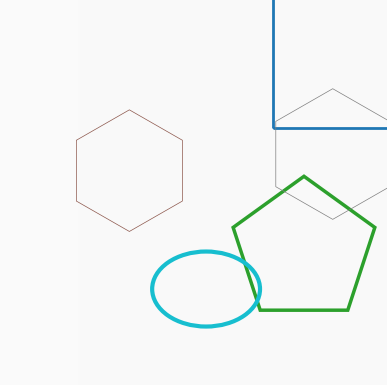[{"shape": "square", "thickness": 2, "radius": 0.89, "center": [0.883, 0.844]}, {"shape": "pentagon", "thickness": 2.5, "radius": 0.96, "center": [0.784, 0.35]}, {"shape": "hexagon", "thickness": 0.5, "radius": 0.79, "center": [0.334, 0.557]}, {"shape": "hexagon", "thickness": 0.5, "radius": 0.85, "center": [0.859, 0.6]}, {"shape": "oval", "thickness": 3, "radius": 0.7, "center": [0.532, 0.249]}]